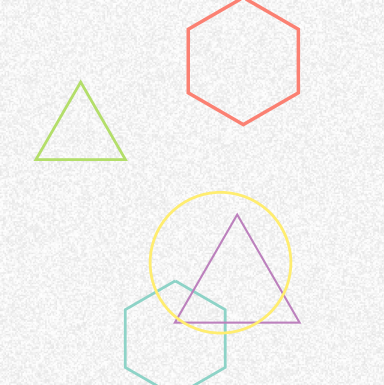[{"shape": "hexagon", "thickness": 2, "radius": 0.75, "center": [0.455, 0.121]}, {"shape": "hexagon", "thickness": 2.5, "radius": 0.83, "center": [0.632, 0.841]}, {"shape": "triangle", "thickness": 2, "radius": 0.67, "center": [0.21, 0.653]}, {"shape": "triangle", "thickness": 1.5, "radius": 0.94, "center": [0.616, 0.256]}, {"shape": "circle", "thickness": 2, "radius": 0.91, "center": [0.573, 0.318]}]